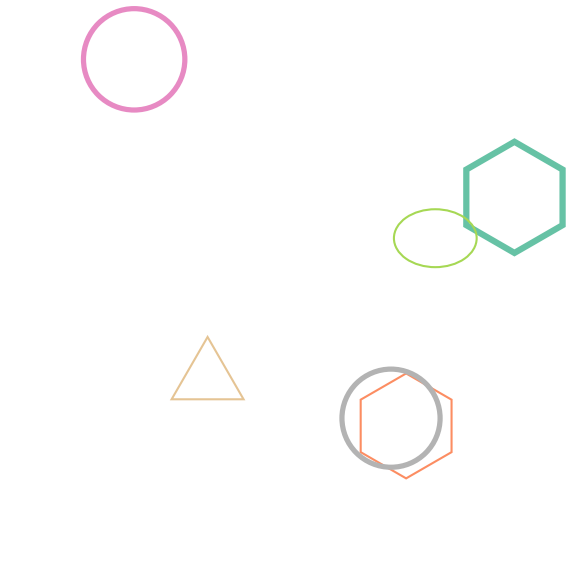[{"shape": "hexagon", "thickness": 3, "radius": 0.48, "center": [0.891, 0.657]}, {"shape": "hexagon", "thickness": 1, "radius": 0.45, "center": [0.703, 0.262]}, {"shape": "circle", "thickness": 2.5, "radius": 0.44, "center": [0.232, 0.896]}, {"shape": "oval", "thickness": 1, "radius": 0.36, "center": [0.754, 0.587]}, {"shape": "triangle", "thickness": 1, "radius": 0.36, "center": [0.359, 0.344]}, {"shape": "circle", "thickness": 2.5, "radius": 0.42, "center": [0.677, 0.275]}]